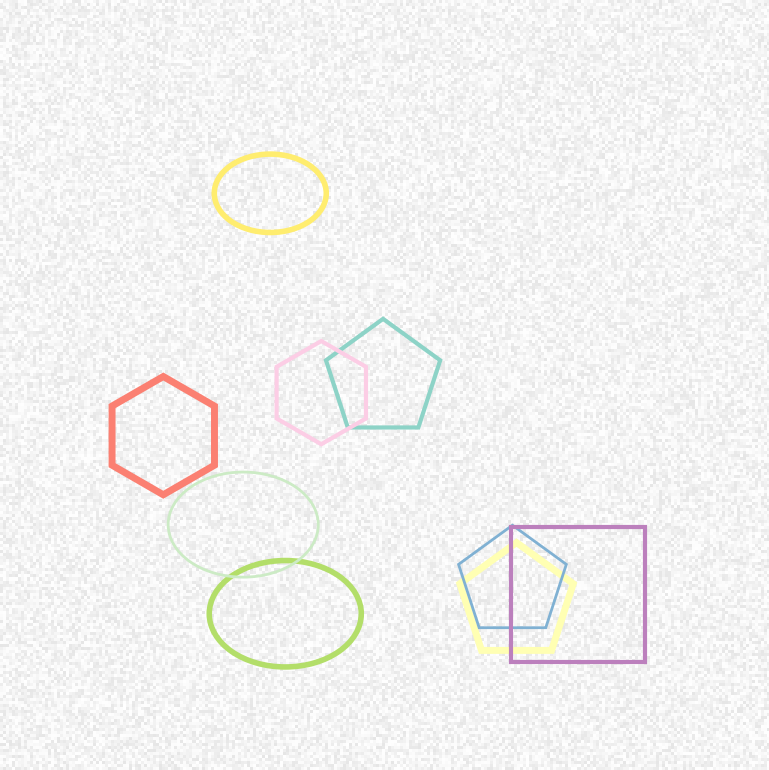[{"shape": "pentagon", "thickness": 1.5, "radius": 0.39, "center": [0.498, 0.508]}, {"shape": "pentagon", "thickness": 2.5, "radius": 0.39, "center": [0.671, 0.218]}, {"shape": "hexagon", "thickness": 2.5, "radius": 0.38, "center": [0.212, 0.434]}, {"shape": "pentagon", "thickness": 1, "radius": 0.37, "center": [0.666, 0.244]}, {"shape": "oval", "thickness": 2, "radius": 0.49, "center": [0.37, 0.203]}, {"shape": "hexagon", "thickness": 1.5, "radius": 0.34, "center": [0.417, 0.49]}, {"shape": "square", "thickness": 1.5, "radius": 0.44, "center": [0.751, 0.228]}, {"shape": "oval", "thickness": 1, "radius": 0.49, "center": [0.316, 0.319]}, {"shape": "oval", "thickness": 2, "radius": 0.36, "center": [0.351, 0.749]}]